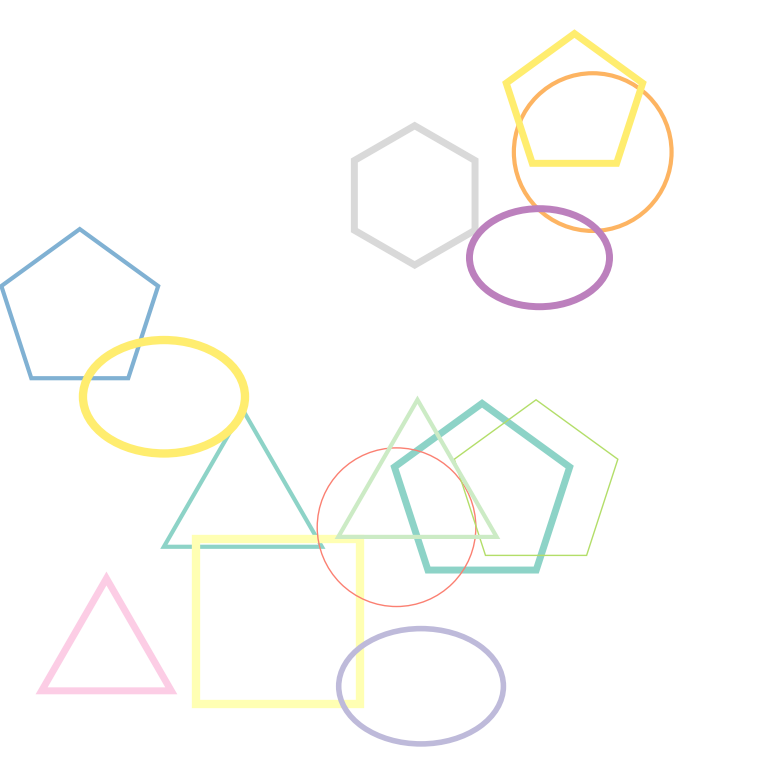[{"shape": "triangle", "thickness": 1.5, "radius": 0.59, "center": [0.315, 0.349]}, {"shape": "pentagon", "thickness": 2.5, "radius": 0.6, "center": [0.626, 0.356]}, {"shape": "square", "thickness": 3, "radius": 0.53, "center": [0.361, 0.193]}, {"shape": "oval", "thickness": 2, "radius": 0.53, "center": [0.547, 0.109]}, {"shape": "circle", "thickness": 0.5, "radius": 0.52, "center": [0.515, 0.315]}, {"shape": "pentagon", "thickness": 1.5, "radius": 0.54, "center": [0.104, 0.595]}, {"shape": "circle", "thickness": 1.5, "radius": 0.51, "center": [0.77, 0.802]}, {"shape": "pentagon", "thickness": 0.5, "radius": 0.56, "center": [0.696, 0.369]}, {"shape": "triangle", "thickness": 2.5, "radius": 0.49, "center": [0.138, 0.151]}, {"shape": "hexagon", "thickness": 2.5, "radius": 0.45, "center": [0.539, 0.746]}, {"shape": "oval", "thickness": 2.5, "radius": 0.45, "center": [0.701, 0.665]}, {"shape": "triangle", "thickness": 1.5, "radius": 0.59, "center": [0.542, 0.362]}, {"shape": "pentagon", "thickness": 2.5, "radius": 0.47, "center": [0.746, 0.863]}, {"shape": "oval", "thickness": 3, "radius": 0.53, "center": [0.213, 0.485]}]